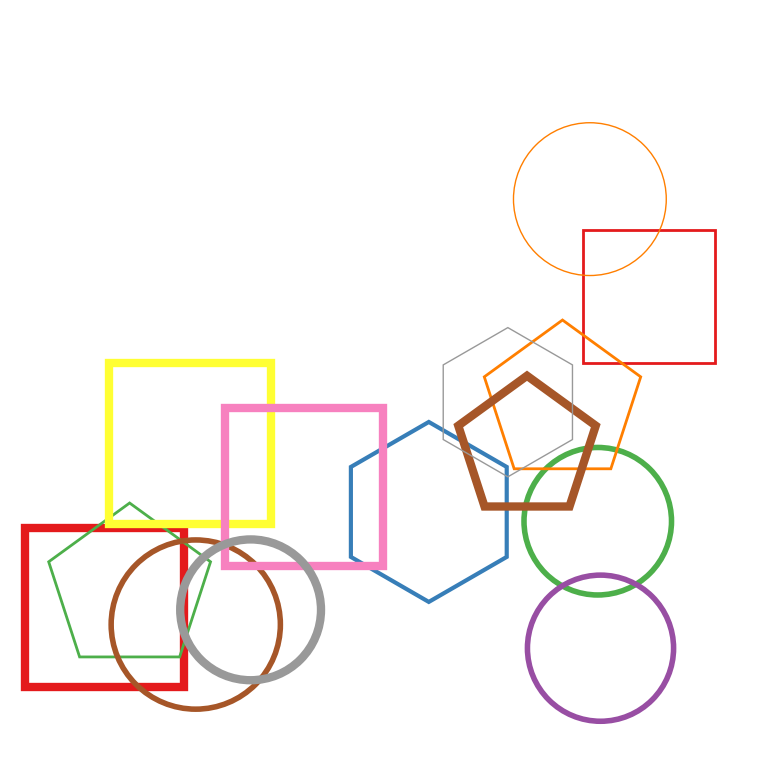[{"shape": "square", "thickness": 1, "radius": 0.43, "center": [0.843, 0.615]}, {"shape": "square", "thickness": 3, "radius": 0.52, "center": [0.135, 0.211]}, {"shape": "hexagon", "thickness": 1.5, "radius": 0.58, "center": [0.557, 0.335]}, {"shape": "circle", "thickness": 2, "radius": 0.48, "center": [0.776, 0.323]}, {"shape": "pentagon", "thickness": 1, "radius": 0.55, "center": [0.168, 0.236]}, {"shape": "circle", "thickness": 2, "radius": 0.47, "center": [0.78, 0.158]}, {"shape": "circle", "thickness": 0.5, "radius": 0.5, "center": [0.766, 0.741]}, {"shape": "pentagon", "thickness": 1, "radius": 0.53, "center": [0.731, 0.478]}, {"shape": "square", "thickness": 3, "radius": 0.53, "center": [0.247, 0.424]}, {"shape": "circle", "thickness": 2, "radius": 0.55, "center": [0.254, 0.189]}, {"shape": "pentagon", "thickness": 3, "radius": 0.47, "center": [0.684, 0.418]}, {"shape": "square", "thickness": 3, "radius": 0.51, "center": [0.395, 0.367]}, {"shape": "circle", "thickness": 3, "radius": 0.46, "center": [0.325, 0.208]}, {"shape": "hexagon", "thickness": 0.5, "radius": 0.48, "center": [0.66, 0.478]}]